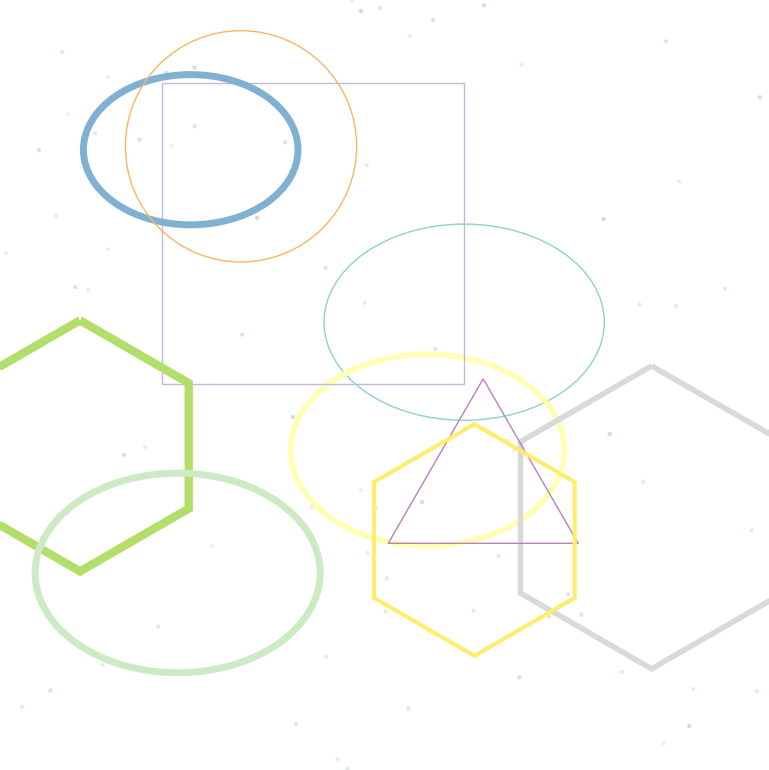[{"shape": "oval", "thickness": 0.5, "radius": 0.91, "center": [0.603, 0.582]}, {"shape": "oval", "thickness": 2, "radius": 0.89, "center": [0.555, 0.416]}, {"shape": "square", "thickness": 0.5, "radius": 0.98, "center": [0.407, 0.697]}, {"shape": "oval", "thickness": 2.5, "radius": 0.7, "center": [0.248, 0.806]}, {"shape": "circle", "thickness": 0.5, "radius": 0.75, "center": [0.313, 0.81]}, {"shape": "hexagon", "thickness": 3, "radius": 0.82, "center": [0.104, 0.421]}, {"shape": "hexagon", "thickness": 2, "radius": 0.98, "center": [0.846, 0.328]}, {"shape": "triangle", "thickness": 0.5, "radius": 0.71, "center": [0.628, 0.366]}, {"shape": "oval", "thickness": 2.5, "radius": 0.93, "center": [0.231, 0.256]}, {"shape": "hexagon", "thickness": 1.5, "radius": 0.75, "center": [0.616, 0.299]}]